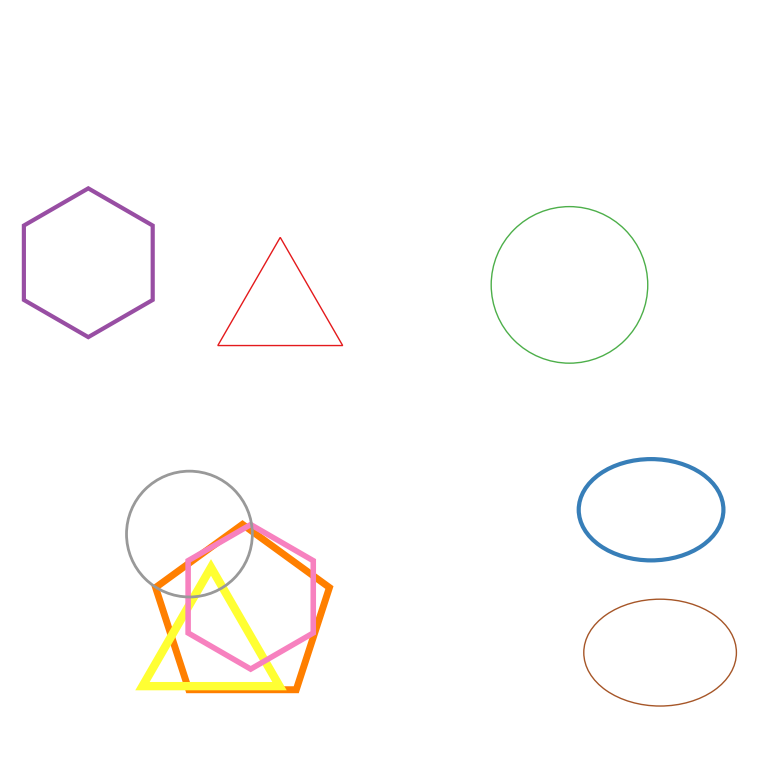[{"shape": "triangle", "thickness": 0.5, "radius": 0.47, "center": [0.364, 0.598]}, {"shape": "oval", "thickness": 1.5, "radius": 0.47, "center": [0.846, 0.338]}, {"shape": "circle", "thickness": 0.5, "radius": 0.51, "center": [0.74, 0.63]}, {"shape": "hexagon", "thickness": 1.5, "radius": 0.48, "center": [0.115, 0.659]}, {"shape": "pentagon", "thickness": 2.5, "radius": 0.59, "center": [0.315, 0.2]}, {"shape": "triangle", "thickness": 3, "radius": 0.51, "center": [0.274, 0.16]}, {"shape": "oval", "thickness": 0.5, "radius": 0.5, "center": [0.857, 0.152]}, {"shape": "hexagon", "thickness": 2, "radius": 0.47, "center": [0.326, 0.225]}, {"shape": "circle", "thickness": 1, "radius": 0.41, "center": [0.246, 0.306]}]